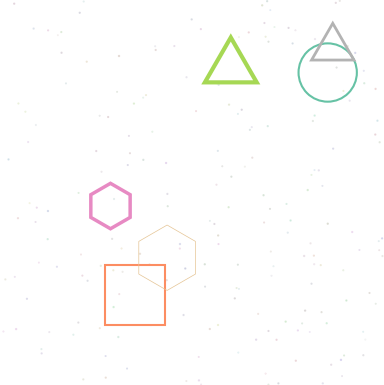[{"shape": "circle", "thickness": 1.5, "radius": 0.38, "center": [0.851, 0.812]}, {"shape": "square", "thickness": 1.5, "radius": 0.39, "center": [0.351, 0.233]}, {"shape": "hexagon", "thickness": 2.5, "radius": 0.29, "center": [0.287, 0.465]}, {"shape": "triangle", "thickness": 3, "radius": 0.39, "center": [0.599, 0.825]}, {"shape": "hexagon", "thickness": 0.5, "radius": 0.42, "center": [0.434, 0.331]}, {"shape": "triangle", "thickness": 2, "radius": 0.32, "center": [0.864, 0.876]}]